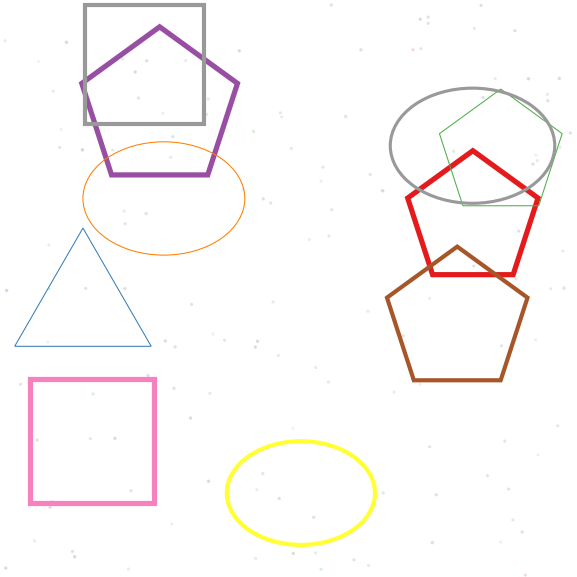[{"shape": "pentagon", "thickness": 2.5, "radius": 0.59, "center": [0.819, 0.62]}, {"shape": "triangle", "thickness": 0.5, "radius": 0.68, "center": [0.144, 0.468]}, {"shape": "pentagon", "thickness": 0.5, "radius": 0.56, "center": [0.867, 0.733]}, {"shape": "pentagon", "thickness": 2.5, "radius": 0.71, "center": [0.276, 0.811]}, {"shape": "oval", "thickness": 0.5, "radius": 0.7, "center": [0.284, 0.655]}, {"shape": "oval", "thickness": 2, "radius": 0.64, "center": [0.521, 0.145]}, {"shape": "pentagon", "thickness": 2, "radius": 0.64, "center": [0.792, 0.444]}, {"shape": "square", "thickness": 2.5, "radius": 0.54, "center": [0.159, 0.235]}, {"shape": "square", "thickness": 2, "radius": 0.52, "center": [0.251, 0.887]}, {"shape": "oval", "thickness": 1.5, "radius": 0.71, "center": [0.818, 0.747]}]